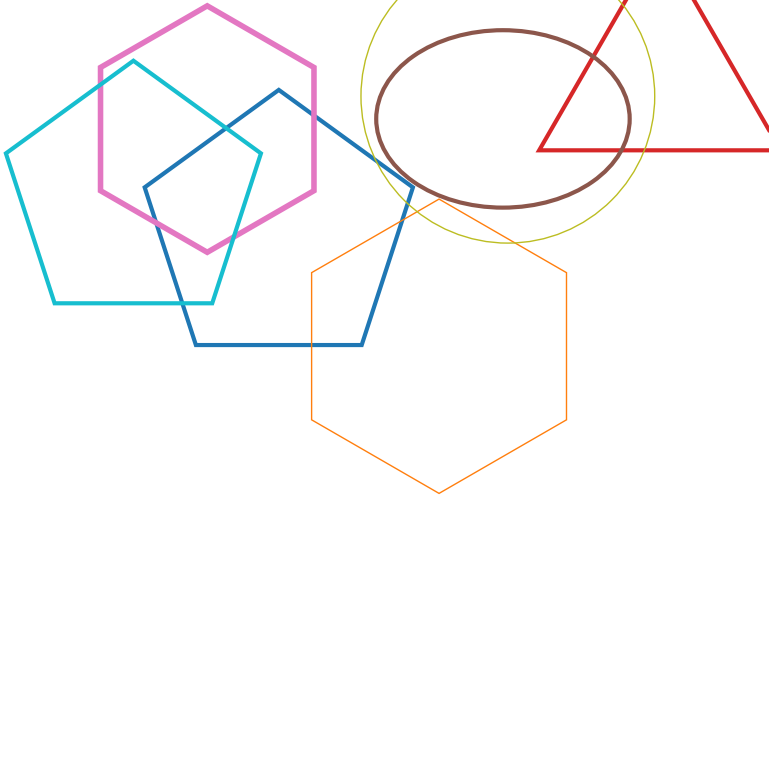[{"shape": "pentagon", "thickness": 1.5, "radius": 0.92, "center": [0.362, 0.7]}, {"shape": "hexagon", "thickness": 0.5, "radius": 0.96, "center": [0.57, 0.55]}, {"shape": "triangle", "thickness": 1.5, "radius": 0.91, "center": [0.857, 0.895]}, {"shape": "oval", "thickness": 1.5, "radius": 0.82, "center": [0.653, 0.846]}, {"shape": "hexagon", "thickness": 2, "radius": 0.8, "center": [0.269, 0.832]}, {"shape": "circle", "thickness": 0.5, "radius": 0.95, "center": [0.66, 0.875]}, {"shape": "pentagon", "thickness": 1.5, "radius": 0.87, "center": [0.173, 0.747]}]